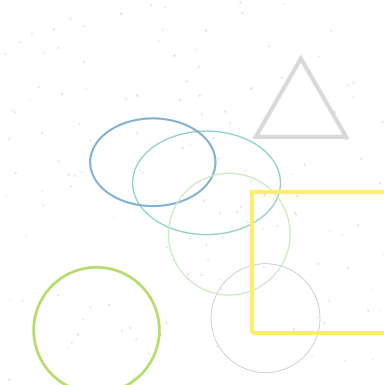[{"shape": "oval", "thickness": 1, "radius": 0.96, "center": [0.536, 0.525]}, {"shape": "circle", "thickness": 0.5, "radius": 0.71, "center": [0.69, 0.174]}, {"shape": "oval", "thickness": 1.5, "radius": 0.81, "center": [0.397, 0.579]}, {"shape": "circle", "thickness": 2, "radius": 0.82, "center": [0.251, 0.142]}, {"shape": "triangle", "thickness": 3, "radius": 0.68, "center": [0.782, 0.712]}, {"shape": "circle", "thickness": 1, "radius": 0.79, "center": [0.596, 0.392]}, {"shape": "square", "thickness": 3, "radius": 0.91, "center": [0.838, 0.318]}]